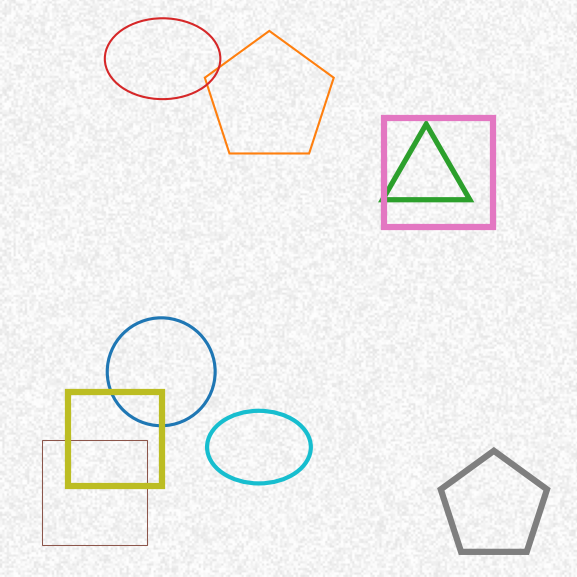[{"shape": "circle", "thickness": 1.5, "radius": 0.47, "center": [0.279, 0.355]}, {"shape": "pentagon", "thickness": 1, "radius": 0.59, "center": [0.466, 0.828]}, {"shape": "triangle", "thickness": 2.5, "radius": 0.44, "center": [0.738, 0.697]}, {"shape": "oval", "thickness": 1, "radius": 0.5, "center": [0.282, 0.897]}, {"shape": "square", "thickness": 0.5, "radius": 0.45, "center": [0.164, 0.147]}, {"shape": "square", "thickness": 3, "radius": 0.47, "center": [0.76, 0.7]}, {"shape": "pentagon", "thickness": 3, "radius": 0.48, "center": [0.855, 0.122]}, {"shape": "square", "thickness": 3, "radius": 0.41, "center": [0.199, 0.24]}, {"shape": "oval", "thickness": 2, "radius": 0.45, "center": [0.448, 0.225]}]